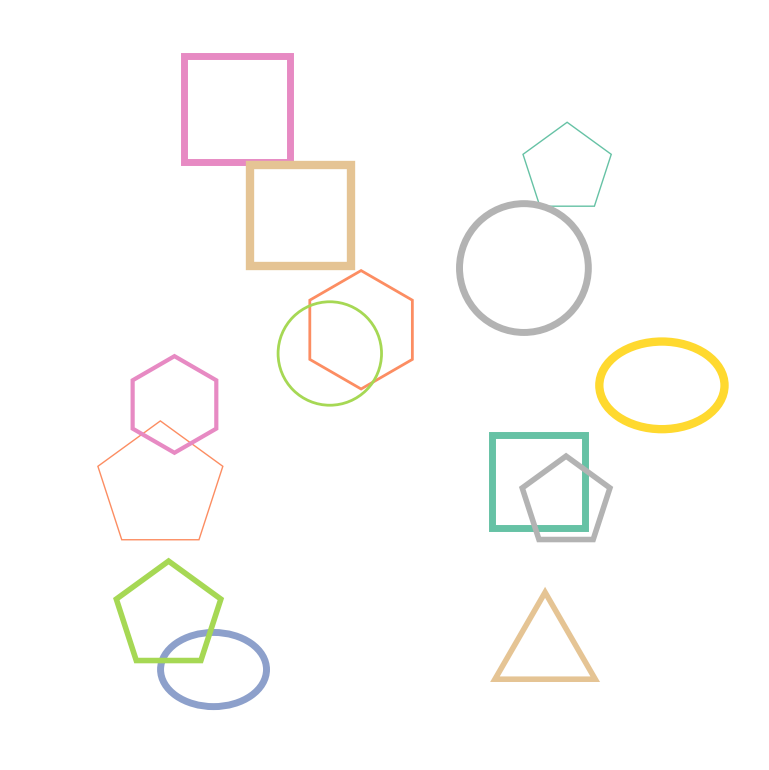[{"shape": "pentagon", "thickness": 0.5, "radius": 0.3, "center": [0.737, 0.781]}, {"shape": "square", "thickness": 2.5, "radius": 0.3, "center": [0.699, 0.374]}, {"shape": "pentagon", "thickness": 0.5, "radius": 0.43, "center": [0.208, 0.368]}, {"shape": "hexagon", "thickness": 1, "radius": 0.38, "center": [0.469, 0.572]}, {"shape": "oval", "thickness": 2.5, "radius": 0.34, "center": [0.277, 0.13]}, {"shape": "hexagon", "thickness": 1.5, "radius": 0.31, "center": [0.227, 0.475]}, {"shape": "square", "thickness": 2.5, "radius": 0.34, "center": [0.307, 0.858]}, {"shape": "pentagon", "thickness": 2, "radius": 0.36, "center": [0.219, 0.2]}, {"shape": "circle", "thickness": 1, "radius": 0.34, "center": [0.428, 0.541]}, {"shape": "oval", "thickness": 3, "radius": 0.41, "center": [0.86, 0.5]}, {"shape": "triangle", "thickness": 2, "radius": 0.38, "center": [0.708, 0.156]}, {"shape": "square", "thickness": 3, "radius": 0.33, "center": [0.391, 0.721]}, {"shape": "circle", "thickness": 2.5, "radius": 0.42, "center": [0.68, 0.652]}, {"shape": "pentagon", "thickness": 2, "radius": 0.3, "center": [0.735, 0.348]}]